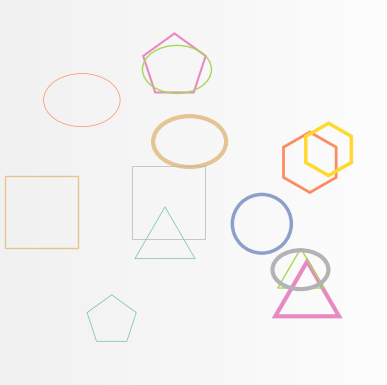[{"shape": "pentagon", "thickness": 0.5, "radius": 0.33, "center": [0.288, 0.168]}, {"shape": "triangle", "thickness": 0.5, "radius": 0.45, "center": [0.426, 0.373]}, {"shape": "oval", "thickness": 0.5, "radius": 0.49, "center": [0.211, 0.74]}, {"shape": "hexagon", "thickness": 2, "radius": 0.39, "center": [0.8, 0.578]}, {"shape": "circle", "thickness": 2.5, "radius": 0.38, "center": [0.676, 0.419]}, {"shape": "triangle", "thickness": 3, "radius": 0.48, "center": [0.793, 0.226]}, {"shape": "pentagon", "thickness": 1.5, "radius": 0.42, "center": [0.45, 0.828]}, {"shape": "oval", "thickness": 1, "radius": 0.45, "center": [0.457, 0.82]}, {"shape": "triangle", "thickness": 1, "radius": 0.34, "center": [0.776, 0.286]}, {"shape": "hexagon", "thickness": 2.5, "radius": 0.34, "center": [0.848, 0.612]}, {"shape": "oval", "thickness": 3, "radius": 0.47, "center": [0.489, 0.632]}, {"shape": "square", "thickness": 1, "radius": 0.47, "center": [0.106, 0.45]}, {"shape": "oval", "thickness": 3, "radius": 0.36, "center": [0.775, 0.3]}, {"shape": "square", "thickness": 0.5, "radius": 0.47, "center": [0.434, 0.474]}]